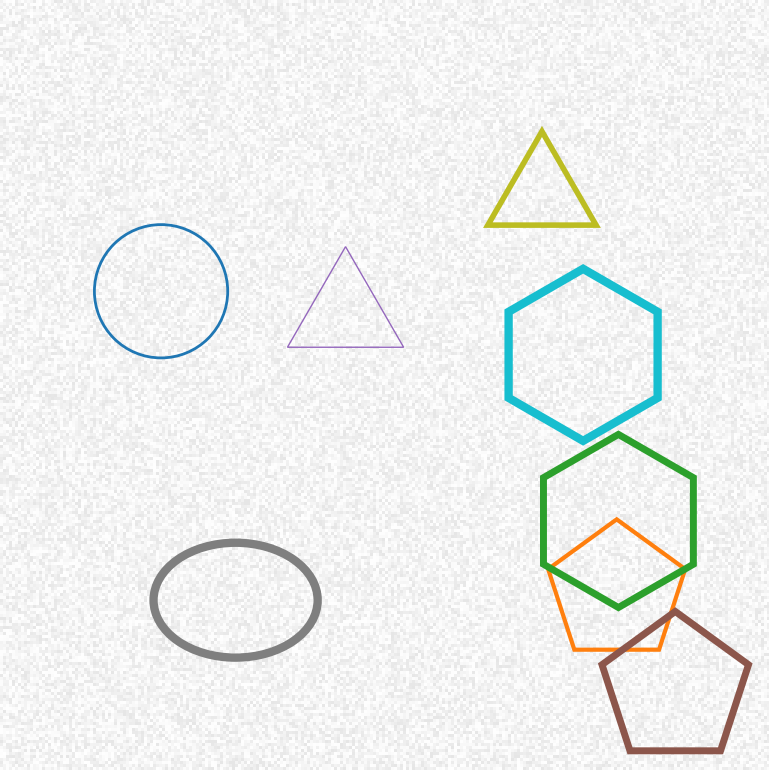[{"shape": "circle", "thickness": 1, "radius": 0.43, "center": [0.209, 0.622]}, {"shape": "pentagon", "thickness": 1.5, "radius": 0.47, "center": [0.801, 0.232]}, {"shape": "hexagon", "thickness": 2.5, "radius": 0.56, "center": [0.803, 0.323]}, {"shape": "triangle", "thickness": 0.5, "radius": 0.44, "center": [0.449, 0.593]}, {"shape": "pentagon", "thickness": 2.5, "radius": 0.5, "center": [0.877, 0.106]}, {"shape": "oval", "thickness": 3, "radius": 0.53, "center": [0.306, 0.221]}, {"shape": "triangle", "thickness": 2, "radius": 0.41, "center": [0.704, 0.748]}, {"shape": "hexagon", "thickness": 3, "radius": 0.56, "center": [0.757, 0.539]}]